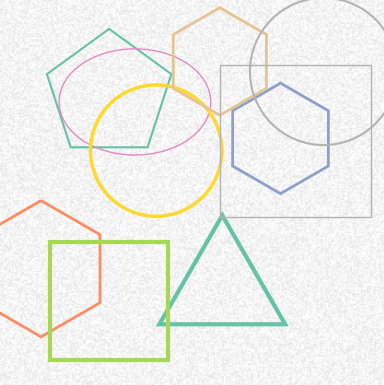[{"shape": "pentagon", "thickness": 1.5, "radius": 0.85, "center": [0.283, 0.755]}, {"shape": "triangle", "thickness": 3, "radius": 0.94, "center": [0.577, 0.252]}, {"shape": "hexagon", "thickness": 2, "radius": 0.88, "center": [0.107, 0.302]}, {"shape": "hexagon", "thickness": 2, "radius": 0.72, "center": [0.729, 0.641]}, {"shape": "oval", "thickness": 1, "radius": 0.98, "center": [0.35, 0.735]}, {"shape": "square", "thickness": 3, "radius": 0.76, "center": [0.283, 0.217]}, {"shape": "circle", "thickness": 2.5, "radius": 0.85, "center": [0.406, 0.609]}, {"shape": "hexagon", "thickness": 2, "radius": 0.7, "center": [0.571, 0.84]}, {"shape": "circle", "thickness": 1.5, "radius": 0.96, "center": [0.84, 0.814]}, {"shape": "square", "thickness": 1, "radius": 0.98, "center": [0.768, 0.634]}]